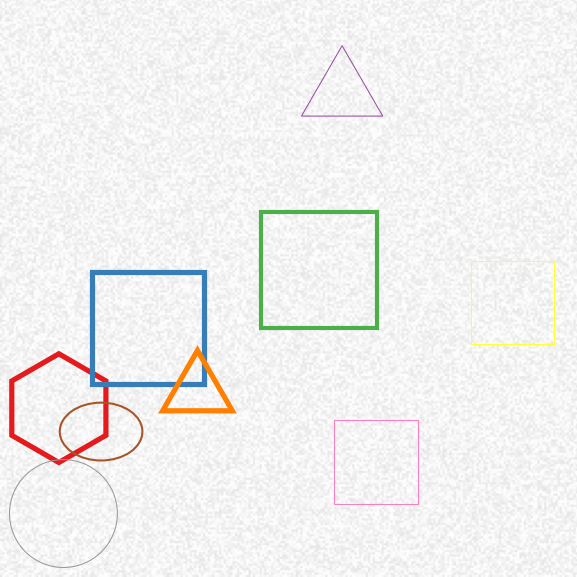[{"shape": "hexagon", "thickness": 2.5, "radius": 0.47, "center": [0.102, 0.292]}, {"shape": "square", "thickness": 2.5, "radius": 0.48, "center": [0.257, 0.432]}, {"shape": "square", "thickness": 2, "radius": 0.5, "center": [0.552, 0.531]}, {"shape": "triangle", "thickness": 0.5, "radius": 0.41, "center": [0.592, 0.839]}, {"shape": "triangle", "thickness": 2.5, "radius": 0.35, "center": [0.342, 0.323]}, {"shape": "square", "thickness": 0.5, "radius": 0.36, "center": [0.887, 0.475]}, {"shape": "oval", "thickness": 1, "radius": 0.36, "center": [0.175, 0.252]}, {"shape": "square", "thickness": 0.5, "radius": 0.36, "center": [0.651, 0.199]}, {"shape": "circle", "thickness": 0.5, "radius": 0.47, "center": [0.11, 0.11]}]